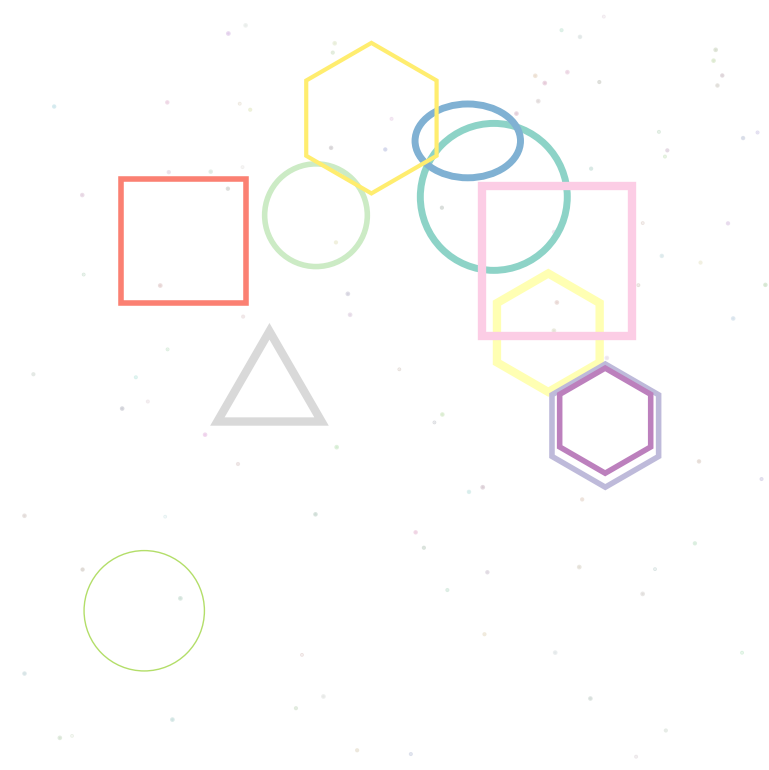[{"shape": "circle", "thickness": 2.5, "radius": 0.48, "center": [0.641, 0.744]}, {"shape": "hexagon", "thickness": 3, "radius": 0.38, "center": [0.712, 0.568]}, {"shape": "hexagon", "thickness": 2, "radius": 0.4, "center": [0.786, 0.447]}, {"shape": "square", "thickness": 2, "radius": 0.4, "center": [0.238, 0.687]}, {"shape": "oval", "thickness": 2.5, "radius": 0.34, "center": [0.607, 0.817]}, {"shape": "circle", "thickness": 0.5, "radius": 0.39, "center": [0.187, 0.207]}, {"shape": "square", "thickness": 3, "radius": 0.49, "center": [0.724, 0.661]}, {"shape": "triangle", "thickness": 3, "radius": 0.39, "center": [0.35, 0.492]}, {"shape": "hexagon", "thickness": 2, "radius": 0.34, "center": [0.786, 0.454]}, {"shape": "circle", "thickness": 2, "radius": 0.33, "center": [0.41, 0.72]}, {"shape": "hexagon", "thickness": 1.5, "radius": 0.49, "center": [0.482, 0.847]}]